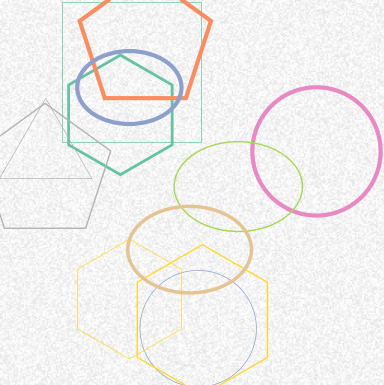[{"shape": "square", "thickness": 0.5, "radius": 0.91, "center": [0.342, 0.813]}, {"shape": "hexagon", "thickness": 2, "radius": 0.78, "center": [0.313, 0.702]}, {"shape": "pentagon", "thickness": 3, "radius": 0.9, "center": [0.377, 0.89]}, {"shape": "oval", "thickness": 3, "radius": 0.68, "center": [0.336, 0.773]}, {"shape": "circle", "thickness": 0.5, "radius": 0.76, "center": [0.515, 0.146]}, {"shape": "circle", "thickness": 3, "radius": 0.83, "center": [0.822, 0.607]}, {"shape": "oval", "thickness": 1, "radius": 0.83, "center": [0.619, 0.515]}, {"shape": "hexagon", "thickness": 0.5, "radius": 0.78, "center": [0.336, 0.223]}, {"shape": "hexagon", "thickness": 1, "radius": 0.98, "center": [0.526, 0.169]}, {"shape": "oval", "thickness": 2.5, "radius": 0.8, "center": [0.493, 0.352]}, {"shape": "pentagon", "thickness": 1, "radius": 0.9, "center": [0.117, 0.552]}, {"shape": "triangle", "thickness": 0.5, "radius": 0.69, "center": [0.119, 0.606]}]